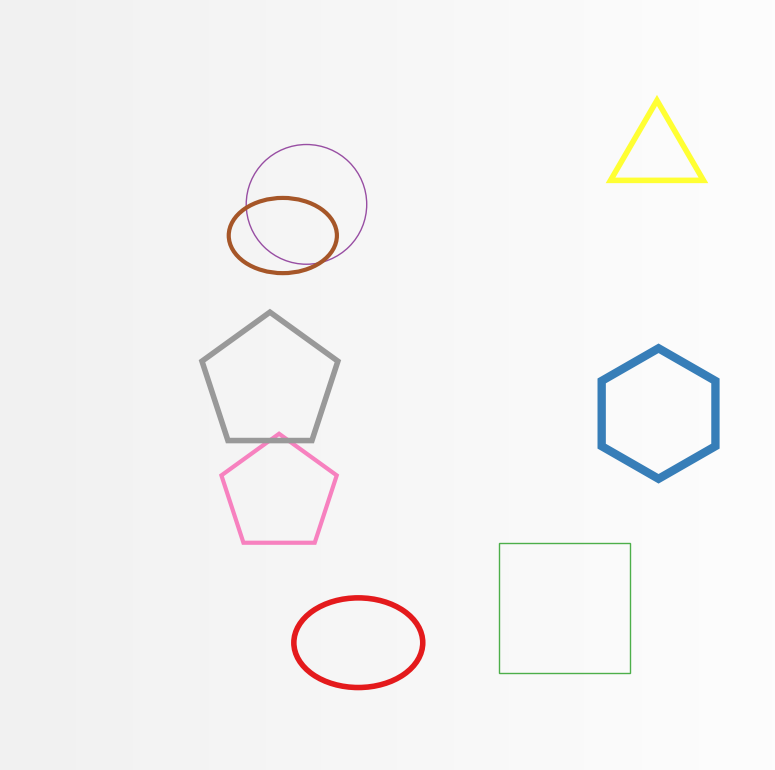[{"shape": "oval", "thickness": 2, "radius": 0.42, "center": [0.462, 0.165]}, {"shape": "hexagon", "thickness": 3, "radius": 0.42, "center": [0.85, 0.463]}, {"shape": "square", "thickness": 0.5, "radius": 0.42, "center": [0.729, 0.21]}, {"shape": "circle", "thickness": 0.5, "radius": 0.39, "center": [0.395, 0.735]}, {"shape": "triangle", "thickness": 2, "radius": 0.35, "center": [0.848, 0.8]}, {"shape": "oval", "thickness": 1.5, "radius": 0.35, "center": [0.365, 0.694]}, {"shape": "pentagon", "thickness": 1.5, "radius": 0.39, "center": [0.36, 0.358]}, {"shape": "pentagon", "thickness": 2, "radius": 0.46, "center": [0.348, 0.502]}]